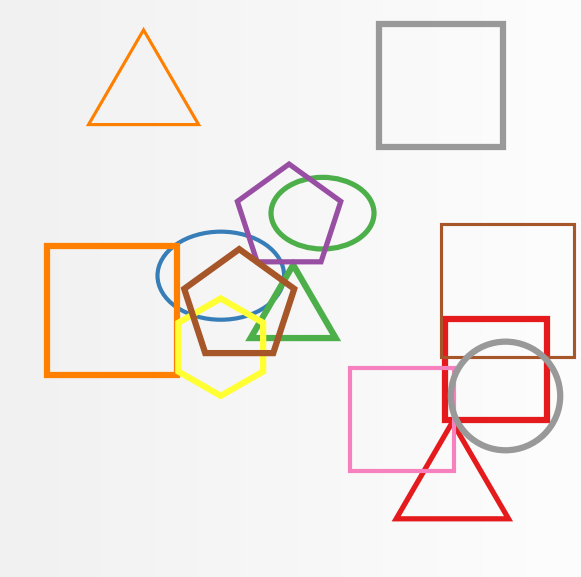[{"shape": "triangle", "thickness": 2.5, "radius": 0.56, "center": [0.778, 0.157]}, {"shape": "square", "thickness": 3, "radius": 0.44, "center": [0.853, 0.359]}, {"shape": "oval", "thickness": 2, "radius": 0.54, "center": [0.38, 0.522]}, {"shape": "triangle", "thickness": 3, "radius": 0.42, "center": [0.504, 0.456]}, {"shape": "oval", "thickness": 2.5, "radius": 0.44, "center": [0.555, 0.63]}, {"shape": "pentagon", "thickness": 2.5, "radius": 0.47, "center": [0.497, 0.621]}, {"shape": "triangle", "thickness": 1.5, "radius": 0.55, "center": [0.247, 0.838]}, {"shape": "square", "thickness": 3, "radius": 0.56, "center": [0.193, 0.461]}, {"shape": "hexagon", "thickness": 3, "radius": 0.42, "center": [0.38, 0.398]}, {"shape": "square", "thickness": 1.5, "radius": 0.58, "center": [0.873, 0.496]}, {"shape": "pentagon", "thickness": 3, "radius": 0.5, "center": [0.412, 0.468]}, {"shape": "square", "thickness": 2, "radius": 0.45, "center": [0.692, 0.273]}, {"shape": "circle", "thickness": 3, "radius": 0.47, "center": [0.87, 0.313]}, {"shape": "square", "thickness": 3, "radius": 0.53, "center": [0.759, 0.852]}]